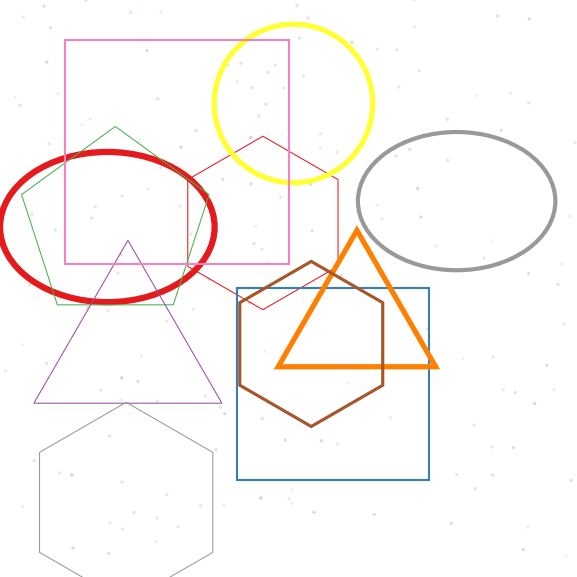[{"shape": "oval", "thickness": 3, "radius": 0.93, "center": [0.186, 0.606]}, {"shape": "hexagon", "thickness": 0.5, "radius": 0.75, "center": [0.455, 0.613]}, {"shape": "square", "thickness": 1, "radius": 0.83, "center": [0.576, 0.334]}, {"shape": "pentagon", "thickness": 0.5, "radius": 0.85, "center": [0.2, 0.609]}, {"shape": "triangle", "thickness": 0.5, "radius": 0.94, "center": [0.221, 0.395]}, {"shape": "triangle", "thickness": 2.5, "radius": 0.79, "center": [0.618, 0.443]}, {"shape": "circle", "thickness": 2.5, "radius": 0.69, "center": [0.508, 0.82]}, {"shape": "hexagon", "thickness": 1.5, "radius": 0.71, "center": [0.539, 0.404]}, {"shape": "square", "thickness": 1, "radius": 0.97, "center": [0.306, 0.736]}, {"shape": "hexagon", "thickness": 0.5, "radius": 0.87, "center": [0.218, 0.129]}, {"shape": "oval", "thickness": 2, "radius": 0.85, "center": [0.791, 0.651]}]